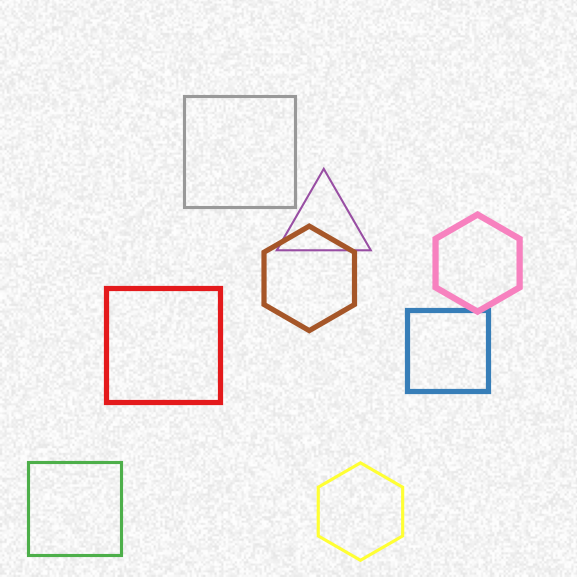[{"shape": "square", "thickness": 2.5, "radius": 0.49, "center": [0.282, 0.402]}, {"shape": "square", "thickness": 2.5, "radius": 0.35, "center": [0.775, 0.392]}, {"shape": "square", "thickness": 1.5, "radius": 0.4, "center": [0.128, 0.118]}, {"shape": "triangle", "thickness": 1, "radius": 0.47, "center": [0.561, 0.613]}, {"shape": "hexagon", "thickness": 1.5, "radius": 0.42, "center": [0.624, 0.113]}, {"shape": "hexagon", "thickness": 2.5, "radius": 0.45, "center": [0.536, 0.517]}, {"shape": "hexagon", "thickness": 3, "radius": 0.42, "center": [0.827, 0.544]}, {"shape": "square", "thickness": 1.5, "radius": 0.48, "center": [0.415, 0.736]}]